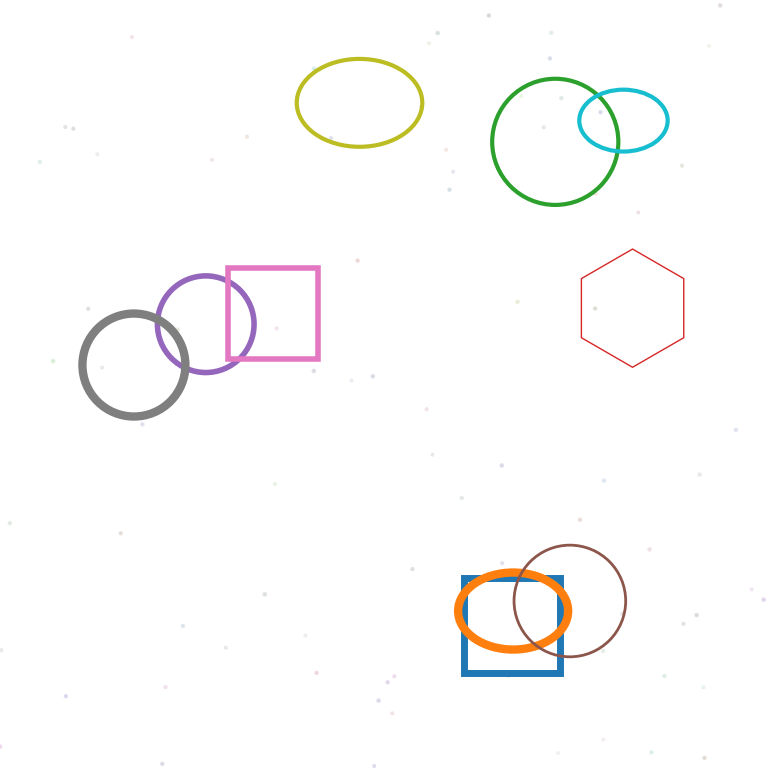[{"shape": "square", "thickness": 2.5, "radius": 0.31, "center": [0.665, 0.187]}, {"shape": "oval", "thickness": 3, "radius": 0.36, "center": [0.666, 0.206]}, {"shape": "circle", "thickness": 1.5, "radius": 0.41, "center": [0.721, 0.816]}, {"shape": "hexagon", "thickness": 0.5, "radius": 0.38, "center": [0.822, 0.6]}, {"shape": "circle", "thickness": 2, "radius": 0.31, "center": [0.267, 0.579]}, {"shape": "circle", "thickness": 1, "radius": 0.36, "center": [0.74, 0.22]}, {"shape": "square", "thickness": 2, "radius": 0.29, "center": [0.355, 0.593]}, {"shape": "circle", "thickness": 3, "radius": 0.33, "center": [0.174, 0.526]}, {"shape": "oval", "thickness": 1.5, "radius": 0.41, "center": [0.467, 0.866]}, {"shape": "oval", "thickness": 1.5, "radius": 0.29, "center": [0.81, 0.843]}]